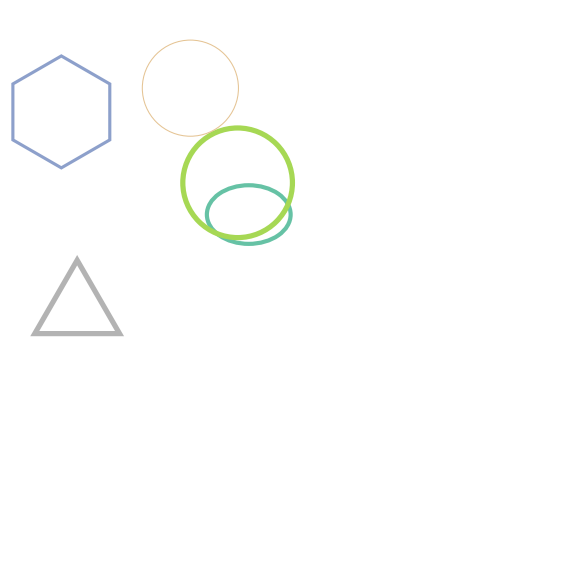[{"shape": "oval", "thickness": 2, "radius": 0.36, "center": [0.431, 0.628]}, {"shape": "hexagon", "thickness": 1.5, "radius": 0.48, "center": [0.106, 0.805]}, {"shape": "circle", "thickness": 2.5, "radius": 0.47, "center": [0.411, 0.683]}, {"shape": "circle", "thickness": 0.5, "radius": 0.42, "center": [0.33, 0.846]}, {"shape": "triangle", "thickness": 2.5, "radius": 0.42, "center": [0.134, 0.464]}]